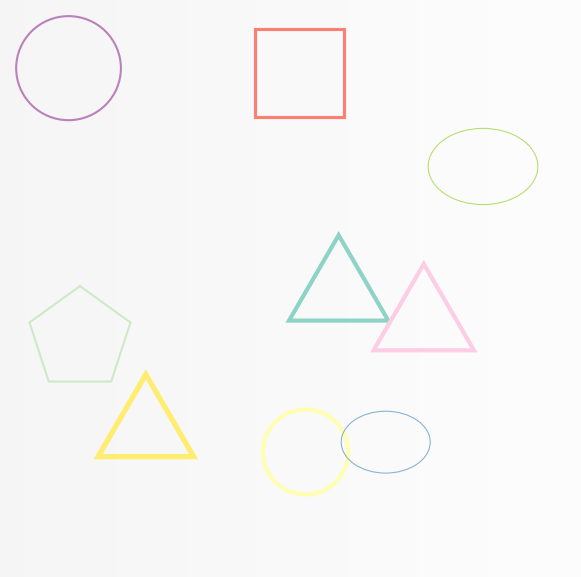[{"shape": "triangle", "thickness": 2, "radius": 0.49, "center": [0.583, 0.493]}, {"shape": "circle", "thickness": 2, "radius": 0.37, "center": [0.526, 0.216]}, {"shape": "square", "thickness": 1.5, "radius": 0.38, "center": [0.515, 0.873]}, {"shape": "oval", "thickness": 0.5, "radius": 0.38, "center": [0.664, 0.233]}, {"shape": "oval", "thickness": 0.5, "radius": 0.47, "center": [0.831, 0.711]}, {"shape": "triangle", "thickness": 2, "radius": 0.5, "center": [0.729, 0.442]}, {"shape": "circle", "thickness": 1, "radius": 0.45, "center": [0.118, 0.881]}, {"shape": "pentagon", "thickness": 1, "radius": 0.46, "center": [0.138, 0.412]}, {"shape": "triangle", "thickness": 2.5, "radius": 0.47, "center": [0.251, 0.256]}]